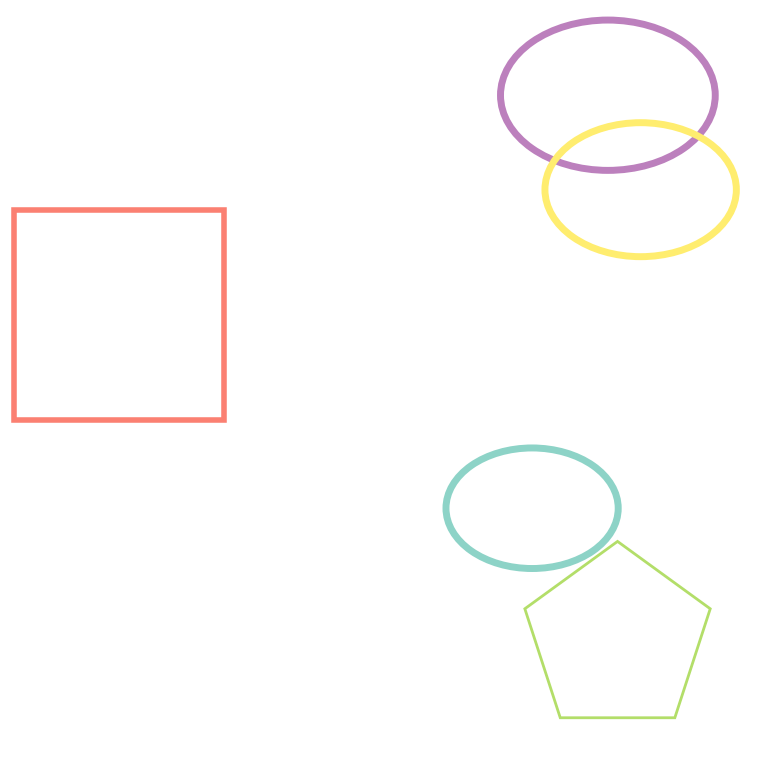[{"shape": "oval", "thickness": 2.5, "radius": 0.56, "center": [0.691, 0.34]}, {"shape": "square", "thickness": 2, "radius": 0.68, "center": [0.155, 0.591]}, {"shape": "pentagon", "thickness": 1, "radius": 0.63, "center": [0.802, 0.17]}, {"shape": "oval", "thickness": 2.5, "radius": 0.7, "center": [0.789, 0.876]}, {"shape": "oval", "thickness": 2.5, "radius": 0.62, "center": [0.832, 0.754]}]